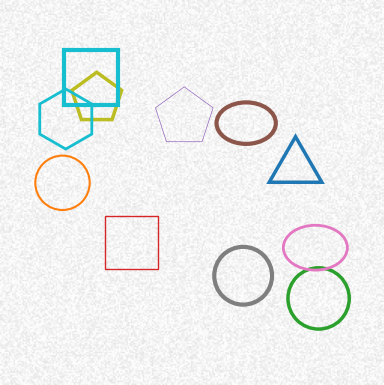[{"shape": "triangle", "thickness": 2.5, "radius": 0.39, "center": [0.768, 0.566]}, {"shape": "circle", "thickness": 1.5, "radius": 0.35, "center": [0.162, 0.525]}, {"shape": "circle", "thickness": 2.5, "radius": 0.4, "center": [0.828, 0.225]}, {"shape": "square", "thickness": 1, "radius": 0.35, "center": [0.341, 0.371]}, {"shape": "pentagon", "thickness": 0.5, "radius": 0.39, "center": [0.479, 0.696]}, {"shape": "oval", "thickness": 3, "radius": 0.39, "center": [0.639, 0.68]}, {"shape": "oval", "thickness": 2, "radius": 0.42, "center": [0.819, 0.357]}, {"shape": "circle", "thickness": 3, "radius": 0.38, "center": [0.632, 0.284]}, {"shape": "pentagon", "thickness": 2.5, "radius": 0.34, "center": [0.251, 0.744]}, {"shape": "square", "thickness": 3, "radius": 0.35, "center": [0.237, 0.798]}, {"shape": "hexagon", "thickness": 2, "radius": 0.39, "center": [0.171, 0.691]}]